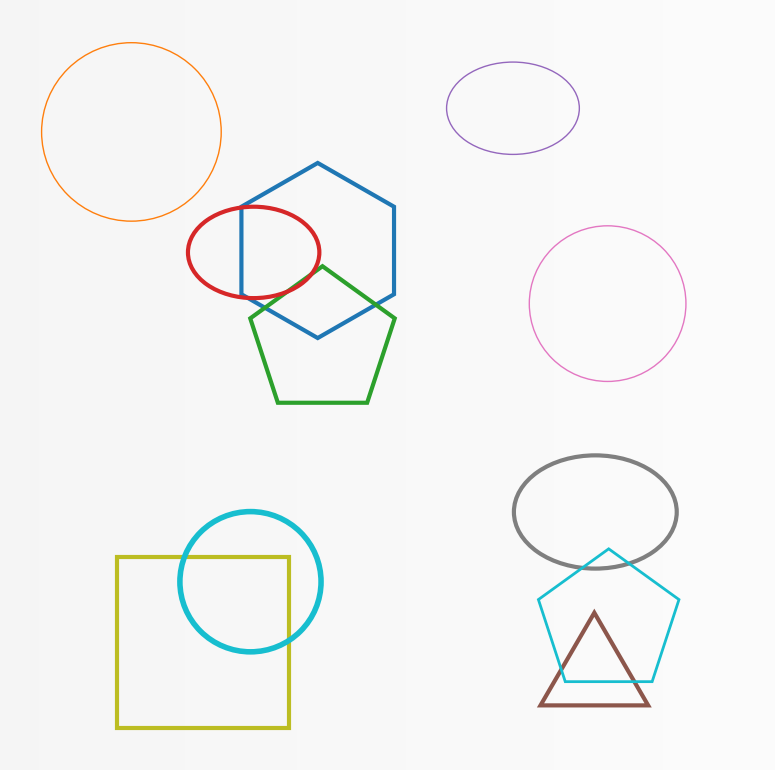[{"shape": "hexagon", "thickness": 1.5, "radius": 0.57, "center": [0.41, 0.675]}, {"shape": "circle", "thickness": 0.5, "radius": 0.58, "center": [0.17, 0.829]}, {"shape": "pentagon", "thickness": 1.5, "radius": 0.49, "center": [0.416, 0.556]}, {"shape": "oval", "thickness": 1.5, "radius": 0.42, "center": [0.327, 0.672]}, {"shape": "oval", "thickness": 0.5, "radius": 0.43, "center": [0.662, 0.859]}, {"shape": "triangle", "thickness": 1.5, "radius": 0.4, "center": [0.767, 0.124]}, {"shape": "circle", "thickness": 0.5, "radius": 0.51, "center": [0.784, 0.606]}, {"shape": "oval", "thickness": 1.5, "radius": 0.53, "center": [0.768, 0.335]}, {"shape": "square", "thickness": 1.5, "radius": 0.56, "center": [0.262, 0.165]}, {"shape": "circle", "thickness": 2, "radius": 0.46, "center": [0.323, 0.245]}, {"shape": "pentagon", "thickness": 1, "radius": 0.48, "center": [0.785, 0.192]}]